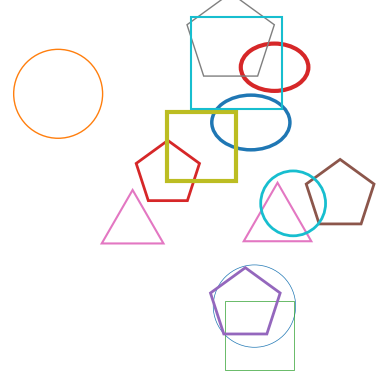[{"shape": "circle", "thickness": 0.5, "radius": 0.53, "center": [0.661, 0.205]}, {"shape": "oval", "thickness": 2.5, "radius": 0.51, "center": [0.652, 0.682]}, {"shape": "circle", "thickness": 1, "radius": 0.58, "center": [0.151, 0.756]}, {"shape": "square", "thickness": 0.5, "radius": 0.45, "center": [0.674, 0.129]}, {"shape": "pentagon", "thickness": 2, "radius": 0.43, "center": [0.436, 0.549]}, {"shape": "oval", "thickness": 3, "radius": 0.44, "center": [0.713, 0.825]}, {"shape": "pentagon", "thickness": 2, "radius": 0.48, "center": [0.637, 0.21]}, {"shape": "pentagon", "thickness": 2, "radius": 0.46, "center": [0.883, 0.493]}, {"shape": "triangle", "thickness": 1.5, "radius": 0.51, "center": [0.721, 0.424]}, {"shape": "triangle", "thickness": 1.5, "radius": 0.46, "center": [0.344, 0.414]}, {"shape": "pentagon", "thickness": 1, "radius": 0.6, "center": [0.599, 0.899]}, {"shape": "square", "thickness": 3, "radius": 0.45, "center": [0.524, 0.62]}, {"shape": "circle", "thickness": 2, "radius": 0.42, "center": [0.761, 0.472]}, {"shape": "square", "thickness": 1.5, "radius": 0.59, "center": [0.614, 0.836]}]